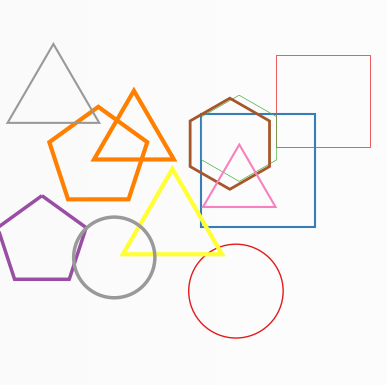[{"shape": "square", "thickness": 0.5, "radius": 0.6, "center": [0.833, 0.738]}, {"shape": "circle", "thickness": 1, "radius": 0.61, "center": [0.609, 0.244]}, {"shape": "square", "thickness": 1.5, "radius": 0.73, "center": [0.666, 0.558]}, {"shape": "hexagon", "thickness": 0.5, "radius": 0.56, "center": [0.617, 0.641]}, {"shape": "pentagon", "thickness": 2.5, "radius": 0.6, "center": [0.108, 0.372]}, {"shape": "pentagon", "thickness": 3, "radius": 0.66, "center": [0.254, 0.59]}, {"shape": "triangle", "thickness": 3, "radius": 0.59, "center": [0.346, 0.645]}, {"shape": "triangle", "thickness": 3, "radius": 0.74, "center": [0.445, 0.413]}, {"shape": "hexagon", "thickness": 2, "radius": 0.59, "center": [0.593, 0.627]}, {"shape": "triangle", "thickness": 1.5, "radius": 0.54, "center": [0.618, 0.516]}, {"shape": "circle", "thickness": 2.5, "radius": 0.52, "center": [0.295, 0.331]}, {"shape": "triangle", "thickness": 1.5, "radius": 0.68, "center": [0.138, 0.749]}]